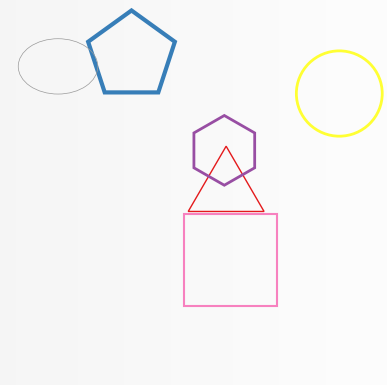[{"shape": "triangle", "thickness": 1, "radius": 0.57, "center": [0.584, 0.507]}, {"shape": "pentagon", "thickness": 3, "radius": 0.59, "center": [0.339, 0.855]}, {"shape": "hexagon", "thickness": 2, "radius": 0.45, "center": [0.579, 0.609]}, {"shape": "circle", "thickness": 2, "radius": 0.55, "center": [0.876, 0.757]}, {"shape": "square", "thickness": 1.5, "radius": 0.6, "center": [0.595, 0.325]}, {"shape": "oval", "thickness": 0.5, "radius": 0.51, "center": [0.15, 0.828]}]